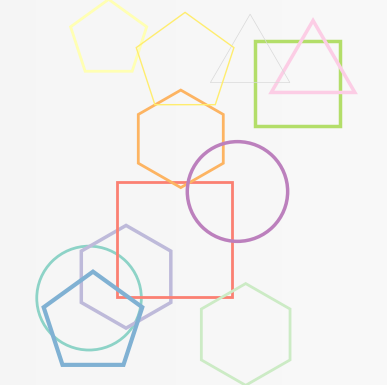[{"shape": "circle", "thickness": 2, "radius": 0.67, "center": [0.23, 0.226]}, {"shape": "pentagon", "thickness": 2, "radius": 0.52, "center": [0.28, 0.898]}, {"shape": "hexagon", "thickness": 2.5, "radius": 0.67, "center": [0.325, 0.281]}, {"shape": "square", "thickness": 2, "radius": 0.74, "center": [0.451, 0.378]}, {"shape": "pentagon", "thickness": 3, "radius": 0.67, "center": [0.24, 0.161]}, {"shape": "hexagon", "thickness": 2, "radius": 0.63, "center": [0.467, 0.639]}, {"shape": "square", "thickness": 2.5, "radius": 0.55, "center": [0.768, 0.784]}, {"shape": "triangle", "thickness": 2.5, "radius": 0.62, "center": [0.808, 0.822]}, {"shape": "triangle", "thickness": 0.5, "radius": 0.59, "center": [0.645, 0.845]}, {"shape": "circle", "thickness": 2.5, "radius": 0.65, "center": [0.613, 0.503]}, {"shape": "hexagon", "thickness": 2, "radius": 0.66, "center": [0.634, 0.131]}, {"shape": "pentagon", "thickness": 1, "radius": 0.66, "center": [0.478, 0.835]}]